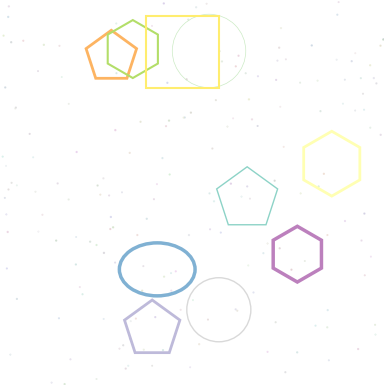[{"shape": "pentagon", "thickness": 1, "radius": 0.42, "center": [0.642, 0.484]}, {"shape": "hexagon", "thickness": 2, "radius": 0.42, "center": [0.862, 0.575]}, {"shape": "pentagon", "thickness": 2, "radius": 0.38, "center": [0.395, 0.145]}, {"shape": "oval", "thickness": 2.5, "radius": 0.49, "center": [0.408, 0.3]}, {"shape": "pentagon", "thickness": 2, "radius": 0.34, "center": [0.289, 0.852]}, {"shape": "hexagon", "thickness": 1.5, "radius": 0.38, "center": [0.345, 0.873]}, {"shape": "circle", "thickness": 1, "radius": 0.42, "center": [0.568, 0.195]}, {"shape": "hexagon", "thickness": 2.5, "radius": 0.36, "center": [0.772, 0.34]}, {"shape": "circle", "thickness": 0.5, "radius": 0.48, "center": [0.543, 0.868]}, {"shape": "square", "thickness": 1.5, "radius": 0.47, "center": [0.474, 0.865]}]